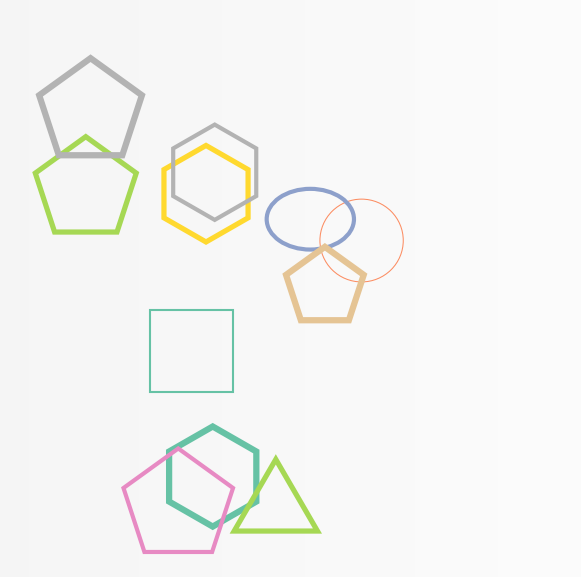[{"shape": "hexagon", "thickness": 3, "radius": 0.43, "center": [0.366, 0.174]}, {"shape": "square", "thickness": 1, "radius": 0.35, "center": [0.329, 0.392]}, {"shape": "circle", "thickness": 0.5, "radius": 0.36, "center": [0.622, 0.583]}, {"shape": "oval", "thickness": 2, "radius": 0.38, "center": [0.534, 0.62]}, {"shape": "pentagon", "thickness": 2, "radius": 0.5, "center": [0.307, 0.123]}, {"shape": "triangle", "thickness": 2.5, "radius": 0.41, "center": [0.475, 0.121]}, {"shape": "pentagon", "thickness": 2.5, "radius": 0.46, "center": [0.148, 0.671]}, {"shape": "hexagon", "thickness": 2.5, "radius": 0.42, "center": [0.354, 0.664]}, {"shape": "pentagon", "thickness": 3, "radius": 0.35, "center": [0.559, 0.501]}, {"shape": "pentagon", "thickness": 3, "radius": 0.46, "center": [0.156, 0.805]}, {"shape": "hexagon", "thickness": 2, "radius": 0.41, "center": [0.369, 0.701]}]